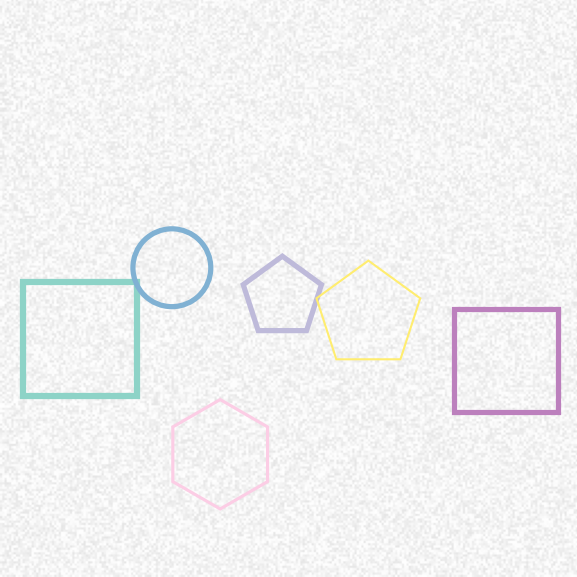[{"shape": "square", "thickness": 3, "radius": 0.5, "center": [0.138, 0.412]}, {"shape": "pentagon", "thickness": 2.5, "radius": 0.36, "center": [0.489, 0.484]}, {"shape": "circle", "thickness": 2.5, "radius": 0.34, "center": [0.298, 0.536]}, {"shape": "hexagon", "thickness": 1.5, "radius": 0.47, "center": [0.381, 0.213]}, {"shape": "square", "thickness": 2.5, "radius": 0.45, "center": [0.876, 0.374]}, {"shape": "pentagon", "thickness": 1, "radius": 0.47, "center": [0.638, 0.453]}]